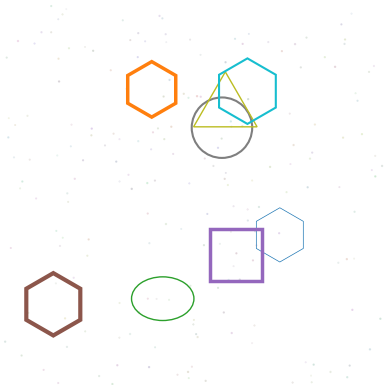[{"shape": "hexagon", "thickness": 0.5, "radius": 0.35, "center": [0.727, 0.39]}, {"shape": "hexagon", "thickness": 2.5, "radius": 0.36, "center": [0.394, 0.768]}, {"shape": "oval", "thickness": 1, "radius": 0.41, "center": [0.423, 0.224]}, {"shape": "square", "thickness": 2.5, "radius": 0.34, "center": [0.613, 0.338]}, {"shape": "hexagon", "thickness": 3, "radius": 0.4, "center": [0.138, 0.21]}, {"shape": "circle", "thickness": 1.5, "radius": 0.39, "center": [0.577, 0.668]}, {"shape": "triangle", "thickness": 1, "radius": 0.48, "center": [0.585, 0.718]}, {"shape": "hexagon", "thickness": 1.5, "radius": 0.43, "center": [0.643, 0.763]}]